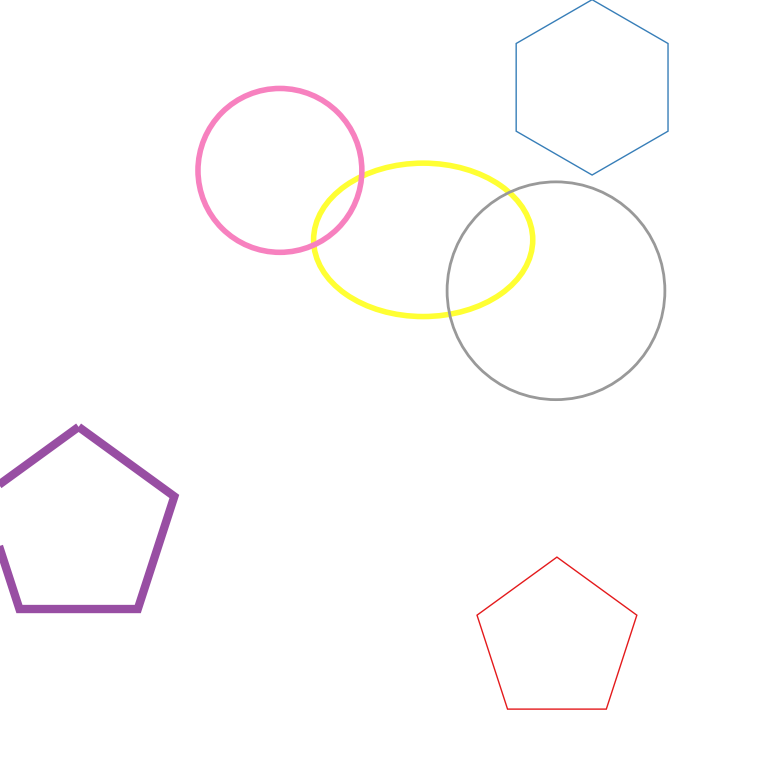[{"shape": "pentagon", "thickness": 0.5, "radius": 0.55, "center": [0.723, 0.167]}, {"shape": "hexagon", "thickness": 0.5, "radius": 0.57, "center": [0.769, 0.887]}, {"shape": "pentagon", "thickness": 3, "radius": 0.65, "center": [0.102, 0.315]}, {"shape": "oval", "thickness": 2, "radius": 0.71, "center": [0.55, 0.689]}, {"shape": "circle", "thickness": 2, "radius": 0.53, "center": [0.364, 0.779]}, {"shape": "circle", "thickness": 1, "radius": 0.71, "center": [0.722, 0.622]}]